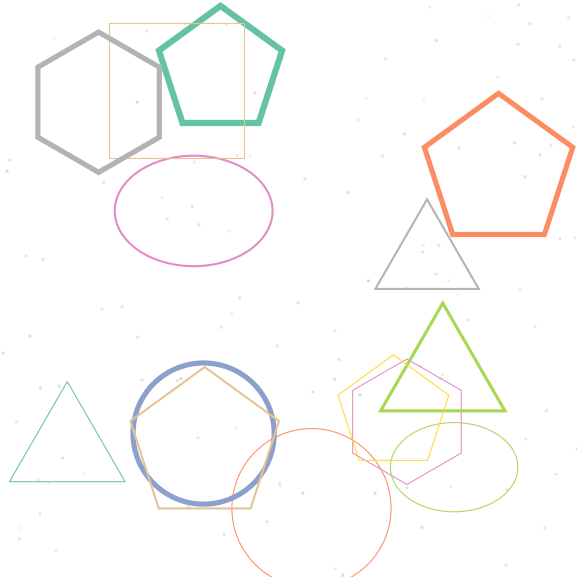[{"shape": "pentagon", "thickness": 3, "radius": 0.56, "center": [0.382, 0.877]}, {"shape": "triangle", "thickness": 0.5, "radius": 0.58, "center": [0.117, 0.223]}, {"shape": "pentagon", "thickness": 2.5, "radius": 0.68, "center": [0.863, 0.702]}, {"shape": "circle", "thickness": 0.5, "radius": 0.69, "center": [0.539, 0.119]}, {"shape": "circle", "thickness": 2.5, "radius": 0.61, "center": [0.353, 0.248]}, {"shape": "oval", "thickness": 1, "radius": 0.68, "center": [0.335, 0.634]}, {"shape": "hexagon", "thickness": 0.5, "radius": 0.54, "center": [0.705, 0.269]}, {"shape": "oval", "thickness": 0.5, "radius": 0.55, "center": [0.786, 0.19]}, {"shape": "triangle", "thickness": 1.5, "radius": 0.62, "center": [0.767, 0.35]}, {"shape": "pentagon", "thickness": 0.5, "radius": 0.5, "center": [0.681, 0.284]}, {"shape": "square", "thickness": 0.5, "radius": 0.58, "center": [0.306, 0.842]}, {"shape": "pentagon", "thickness": 1, "radius": 0.68, "center": [0.354, 0.228]}, {"shape": "hexagon", "thickness": 2.5, "radius": 0.61, "center": [0.171, 0.822]}, {"shape": "triangle", "thickness": 1, "radius": 0.52, "center": [0.739, 0.551]}]